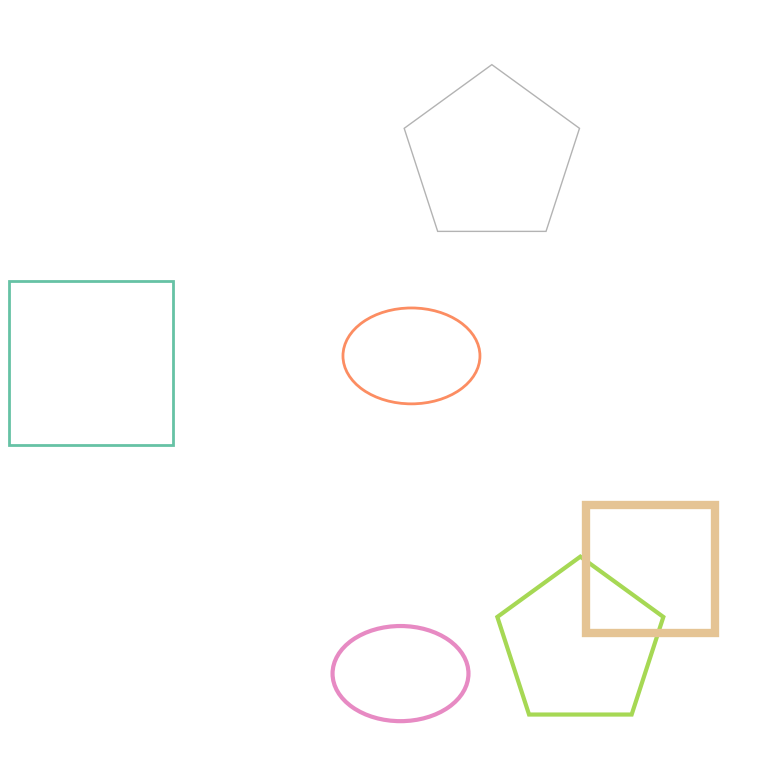[{"shape": "square", "thickness": 1, "radius": 0.53, "center": [0.118, 0.528]}, {"shape": "oval", "thickness": 1, "radius": 0.44, "center": [0.534, 0.538]}, {"shape": "oval", "thickness": 1.5, "radius": 0.44, "center": [0.52, 0.125]}, {"shape": "pentagon", "thickness": 1.5, "radius": 0.57, "center": [0.754, 0.164]}, {"shape": "square", "thickness": 3, "radius": 0.42, "center": [0.845, 0.261]}, {"shape": "pentagon", "thickness": 0.5, "radius": 0.6, "center": [0.639, 0.796]}]